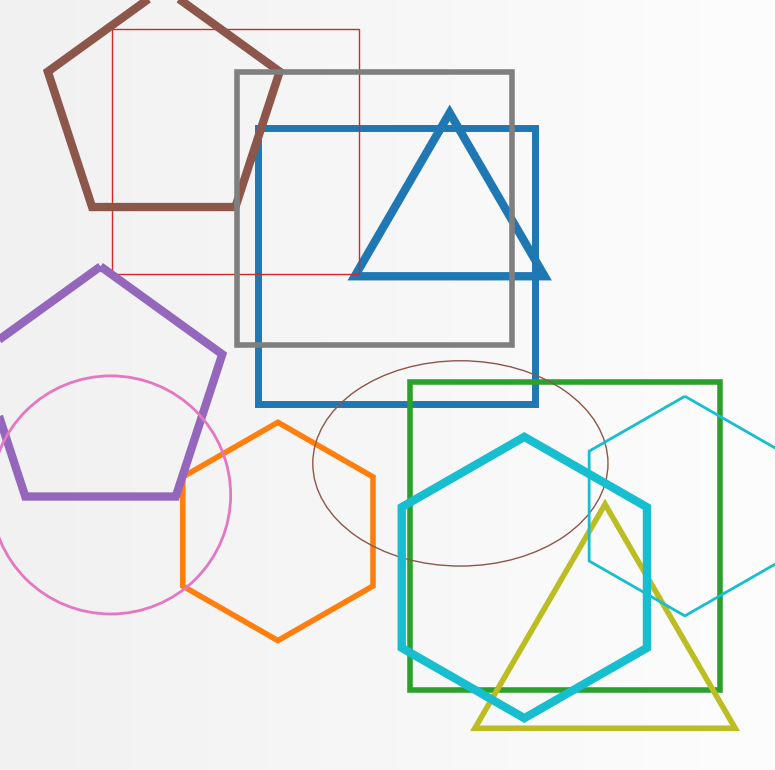[{"shape": "square", "thickness": 2.5, "radius": 0.89, "center": [0.512, 0.655]}, {"shape": "triangle", "thickness": 3, "radius": 0.71, "center": [0.58, 0.712]}, {"shape": "hexagon", "thickness": 2, "radius": 0.71, "center": [0.359, 0.31]}, {"shape": "square", "thickness": 2, "radius": 1.0, "center": [0.729, 0.304]}, {"shape": "square", "thickness": 0.5, "radius": 0.8, "center": [0.304, 0.804]}, {"shape": "pentagon", "thickness": 3, "radius": 0.83, "center": [0.13, 0.489]}, {"shape": "oval", "thickness": 0.5, "radius": 0.95, "center": [0.594, 0.398]}, {"shape": "pentagon", "thickness": 3, "radius": 0.79, "center": [0.211, 0.858]}, {"shape": "circle", "thickness": 1, "radius": 0.77, "center": [0.143, 0.357]}, {"shape": "square", "thickness": 2, "radius": 0.89, "center": [0.483, 0.729]}, {"shape": "triangle", "thickness": 2, "radius": 0.97, "center": [0.781, 0.151]}, {"shape": "hexagon", "thickness": 3, "radius": 0.91, "center": [0.677, 0.25]}, {"shape": "hexagon", "thickness": 1, "radius": 0.71, "center": [0.884, 0.343]}]